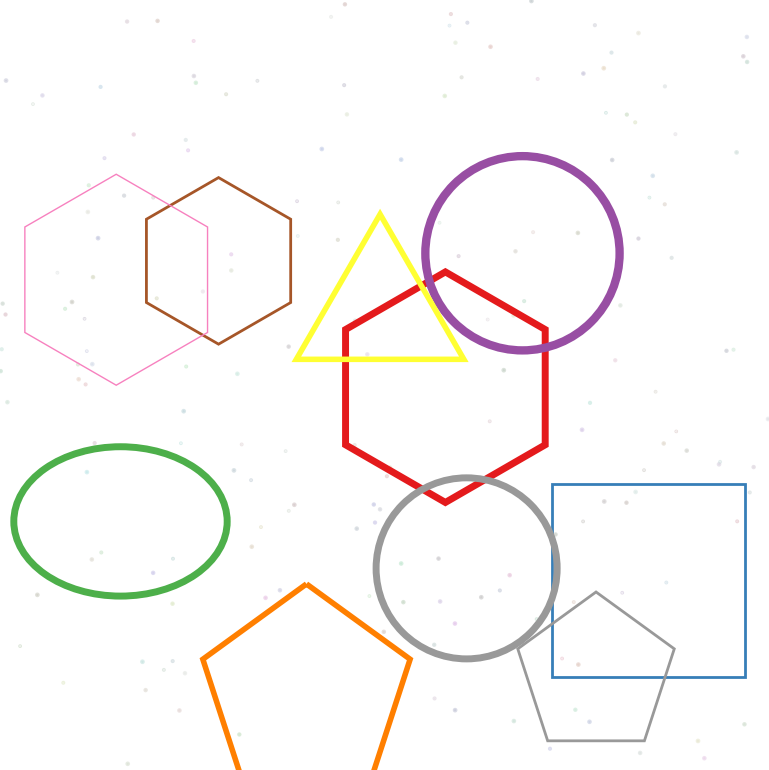[{"shape": "hexagon", "thickness": 2.5, "radius": 0.75, "center": [0.578, 0.497]}, {"shape": "square", "thickness": 1, "radius": 0.63, "center": [0.842, 0.246]}, {"shape": "oval", "thickness": 2.5, "radius": 0.69, "center": [0.156, 0.323]}, {"shape": "circle", "thickness": 3, "radius": 0.63, "center": [0.679, 0.671]}, {"shape": "pentagon", "thickness": 2, "radius": 0.71, "center": [0.398, 0.1]}, {"shape": "triangle", "thickness": 2, "radius": 0.63, "center": [0.494, 0.596]}, {"shape": "hexagon", "thickness": 1, "radius": 0.54, "center": [0.284, 0.661]}, {"shape": "hexagon", "thickness": 0.5, "radius": 0.68, "center": [0.151, 0.637]}, {"shape": "circle", "thickness": 2.5, "radius": 0.59, "center": [0.606, 0.262]}, {"shape": "pentagon", "thickness": 1, "radius": 0.53, "center": [0.774, 0.124]}]